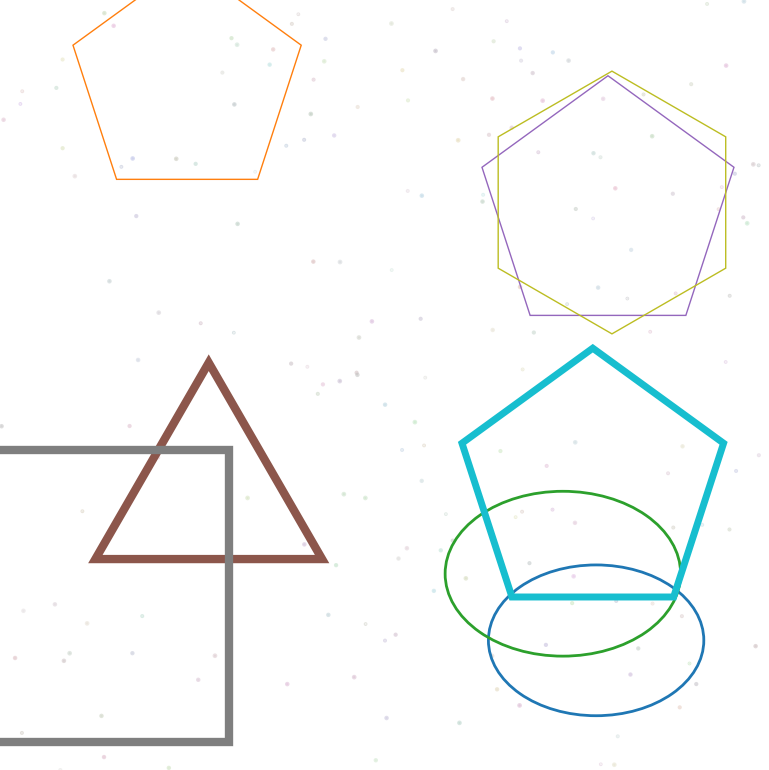[{"shape": "oval", "thickness": 1, "radius": 0.7, "center": [0.774, 0.168]}, {"shape": "pentagon", "thickness": 0.5, "radius": 0.78, "center": [0.243, 0.893]}, {"shape": "oval", "thickness": 1, "radius": 0.76, "center": [0.731, 0.255]}, {"shape": "pentagon", "thickness": 0.5, "radius": 0.86, "center": [0.79, 0.73]}, {"shape": "triangle", "thickness": 3, "radius": 0.85, "center": [0.271, 0.359]}, {"shape": "square", "thickness": 3, "radius": 0.95, "center": [0.108, 0.226]}, {"shape": "hexagon", "thickness": 0.5, "radius": 0.85, "center": [0.795, 0.737]}, {"shape": "pentagon", "thickness": 2.5, "radius": 0.89, "center": [0.77, 0.369]}]